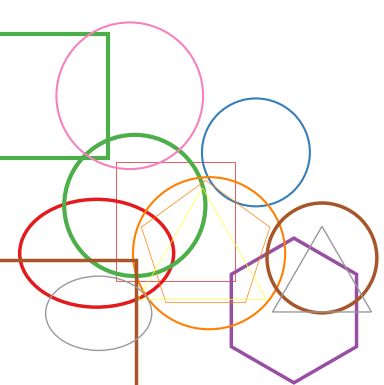[{"shape": "square", "thickness": 0.5, "radius": 0.77, "center": [0.456, 0.425]}, {"shape": "oval", "thickness": 2.5, "radius": 1.0, "center": [0.251, 0.342]}, {"shape": "circle", "thickness": 1.5, "radius": 0.7, "center": [0.665, 0.604]}, {"shape": "circle", "thickness": 3, "radius": 0.92, "center": [0.35, 0.466]}, {"shape": "square", "thickness": 3, "radius": 0.81, "center": [0.119, 0.751]}, {"shape": "hexagon", "thickness": 2.5, "radius": 0.94, "center": [0.763, 0.194]}, {"shape": "pentagon", "thickness": 0.5, "radius": 0.88, "center": [0.534, 0.356]}, {"shape": "circle", "thickness": 1.5, "radius": 0.99, "center": [0.543, 0.342]}, {"shape": "triangle", "thickness": 0.5, "radius": 0.96, "center": [0.526, 0.319]}, {"shape": "square", "thickness": 2.5, "radius": 1.0, "center": [0.153, 0.125]}, {"shape": "circle", "thickness": 2.5, "radius": 0.71, "center": [0.836, 0.33]}, {"shape": "circle", "thickness": 1.5, "radius": 0.95, "center": [0.337, 0.751]}, {"shape": "oval", "thickness": 1, "radius": 0.69, "center": [0.256, 0.186]}, {"shape": "triangle", "thickness": 1, "radius": 0.74, "center": [0.836, 0.264]}]